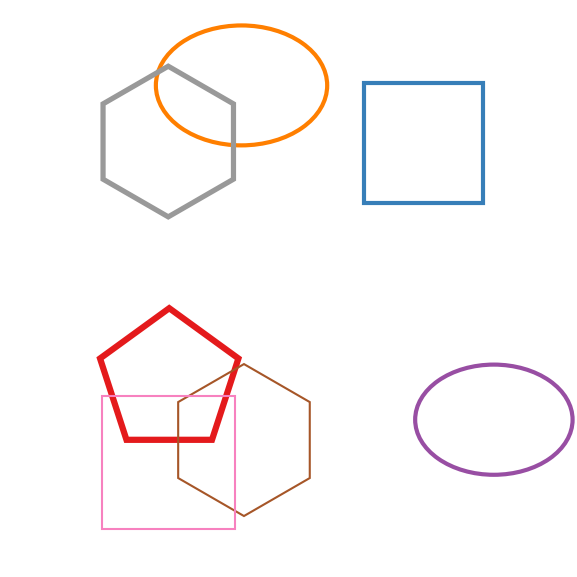[{"shape": "pentagon", "thickness": 3, "radius": 0.63, "center": [0.293, 0.339]}, {"shape": "square", "thickness": 2, "radius": 0.52, "center": [0.734, 0.752]}, {"shape": "oval", "thickness": 2, "radius": 0.68, "center": [0.855, 0.272]}, {"shape": "oval", "thickness": 2, "radius": 0.74, "center": [0.418, 0.851]}, {"shape": "hexagon", "thickness": 1, "radius": 0.66, "center": [0.422, 0.237]}, {"shape": "square", "thickness": 1, "radius": 0.58, "center": [0.292, 0.198]}, {"shape": "hexagon", "thickness": 2.5, "radius": 0.65, "center": [0.291, 0.754]}]